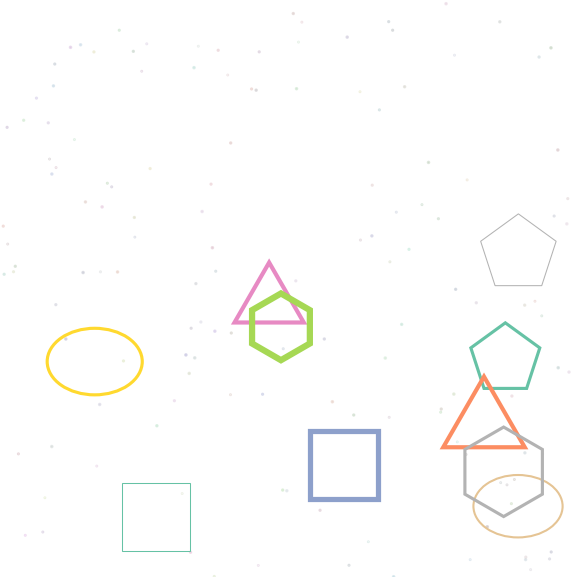[{"shape": "pentagon", "thickness": 1.5, "radius": 0.31, "center": [0.875, 0.377]}, {"shape": "square", "thickness": 0.5, "radius": 0.29, "center": [0.27, 0.103]}, {"shape": "triangle", "thickness": 2, "radius": 0.41, "center": [0.838, 0.265]}, {"shape": "square", "thickness": 2.5, "radius": 0.29, "center": [0.596, 0.194]}, {"shape": "triangle", "thickness": 2, "radius": 0.35, "center": [0.466, 0.475]}, {"shape": "hexagon", "thickness": 3, "radius": 0.29, "center": [0.487, 0.433]}, {"shape": "oval", "thickness": 1.5, "radius": 0.41, "center": [0.164, 0.373]}, {"shape": "oval", "thickness": 1, "radius": 0.39, "center": [0.897, 0.123]}, {"shape": "hexagon", "thickness": 1.5, "radius": 0.39, "center": [0.872, 0.182]}, {"shape": "pentagon", "thickness": 0.5, "radius": 0.34, "center": [0.898, 0.56]}]